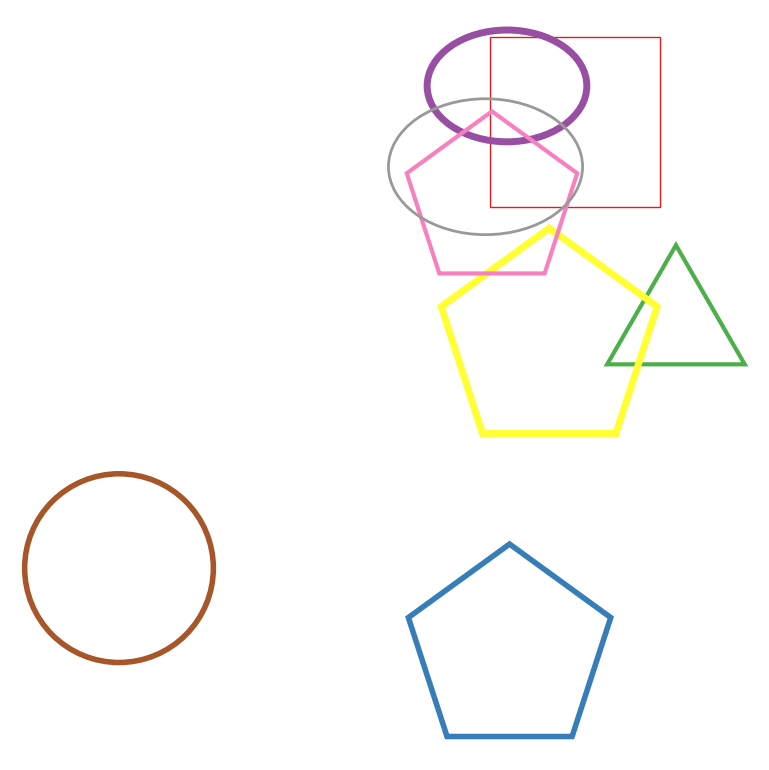[{"shape": "square", "thickness": 0.5, "radius": 0.55, "center": [0.747, 0.842]}, {"shape": "pentagon", "thickness": 2, "radius": 0.69, "center": [0.662, 0.155]}, {"shape": "triangle", "thickness": 1.5, "radius": 0.52, "center": [0.878, 0.578]}, {"shape": "oval", "thickness": 2.5, "radius": 0.52, "center": [0.658, 0.888]}, {"shape": "pentagon", "thickness": 2.5, "radius": 0.74, "center": [0.713, 0.556]}, {"shape": "circle", "thickness": 2, "radius": 0.61, "center": [0.155, 0.262]}, {"shape": "pentagon", "thickness": 1.5, "radius": 0.58, "center": [0.639, 0.739]}, {"shape": "oval", "thickness": 1, "radius": 0.63, "center": [0.631, 0.783]}]